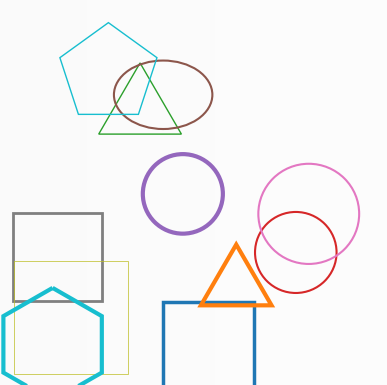[{"shape": "square", "thickness": 2.5, "radius": 0.58, "center": [0.538, 0.1]}, {"shape": "triangle", "thickness": 3, "radius": 0.53, "center": [0.61, 0.26]}, {"shape": "triangle", "thickness": 1, "radius": 0.62, "center": [0.361, 0.713]}, {"shape": "circle", "thickness": 1.5, "radius": 0.53, "center": [0.763, 0.344]}, {"shape": "circle", "thickness": 3, "radius": 0.52, "center": [0.472, 0.496]}, {"shape": "oval", "thickness": 1.5, "radius": 0.64, "center": [0.421, 0.754]}, {"shape": "circle", "thickness": 1.5, "radius": 0.65, "center": [0.797, 0.445]}, {"shape": "square", "thickness": 2, "radius": 0.57, "center": [0.149, 0.333]}, {"shape": "square", "thickness": 0.5, "radius": 0.73, "center": [0.184, 0.174]}, {"shape": "hexagon", "thickness": 3, "radius": 0.73, "center": [0.136, 0.106]}, {"shape": "pentagon", "thickness": 1, "radius": 0.66, "center": [0.28, 0.809]}]